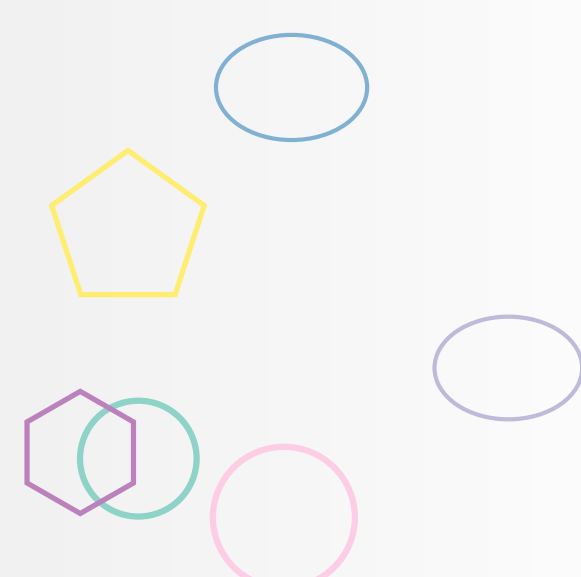[{"shape": "circle", "thickness": 3, "radius": 0.5, "center": [0.238, 0.205]}, {"shape": "oval", "thickness": 2, "radius": 0.64, "center": [0.875, 0.362]}, {"shape": "oval", "thickness": 2, "radius": 0.65, "center": [0.502, 0.848]}, {"shape": "circle", "thickness": 3, "radius": 0.61, "center": [0.488, 0.103]}, {"shape": "hexagon", "thickness": 2.5, "radius": 0.53, "center": [0.138, 0.216]}, {"shape": "pentagon", "thickness": 2.5, "radius": 0.69, "center": [0.22, 0.601]}]